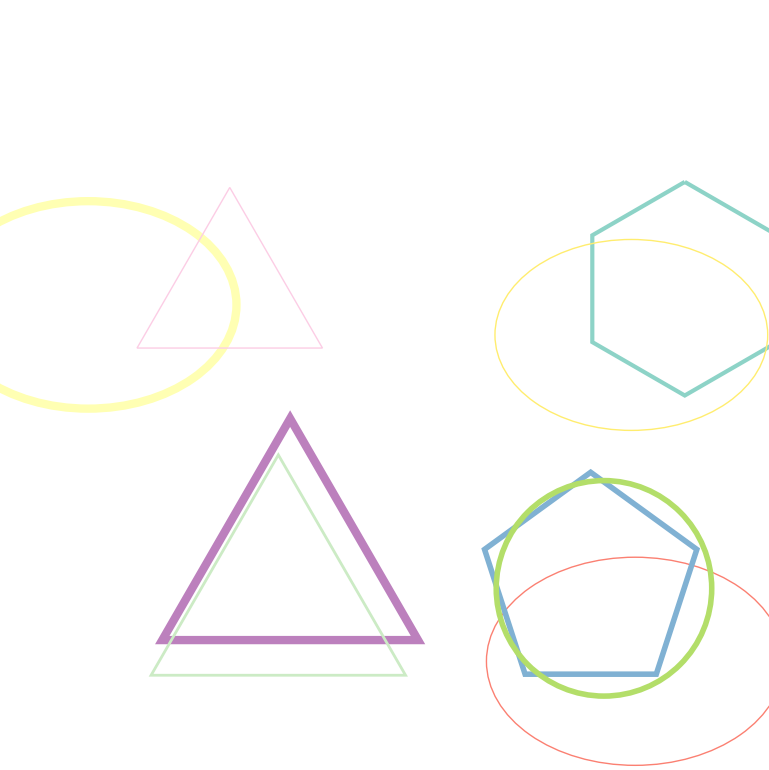[{"shape": "hexagon", "thickness": 1.5, "radius": 0.69, "center": [0.889, 0.625]}, {"shape": "oval", "thickness": 3, "radius": 0.96, "center": [0.115, 0.604]}, {"shape": "oval", "thickness": 0.5, "radius": 0.97, "center": [0.825, 0.141]}, {"shape": "pentagon", "thickness": 2, "radius": 0.72, "center": [0.767, 0.242]}, {"shape": "circle", "thickness": 2, "radius": 0.7, "center": [0.784, 0.236]}, {"shape": "triangle", "thickness": 0.5, "radius": 0.7, "center": [0.298, 0.618]}, {"shape": "triangle", "thickness": 3, "radius": 0.96, "center": [0.377, 0.265]}, {"shape": "triangle", "thickness": 1, "radius": 0.95, "center": [0.361, 0.218]}, {"shape": "oval", "thickness": 0.5, "radius": 0.89, "center": [0.82, 0.565]}]